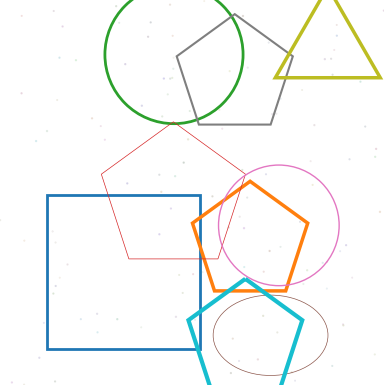[{"shape": "square", "thickness": 2, "radius": 1.0, "center": [0.321, 0.294]}, {"shape": "pentagon", "thickness": 2.5, "radius": 0.79, "center": [0.65, 0.372]}, {"shape": "circle", "thickness": 2, "radius": 0.9, "center": [0.452, 0.858]}, {"shape": "pentagon", "thickness": 0.5, "radius": 0.98, "center": [0.45, 0.487]}, {"shape": "oval", "thickness": 0.5, "radius": 0.75, "center": [0.703, 0.129]}, {"shape": "circle", "thickness": 1, "radius": 0.78, "center": [0.724, 0.415]}, {"shape": "pentagon", "thickness": 1.5, "radius": 0.79, "center": [0.61, 0.805]}, {"shape": "triangle", "thickness": 2.5, "radius": 0.79, "center": [0.851, 0.877]}, {"shape": "pentagon", "thickness": 3, "radius": 0.78, "center": [0.637, 0.12]}]